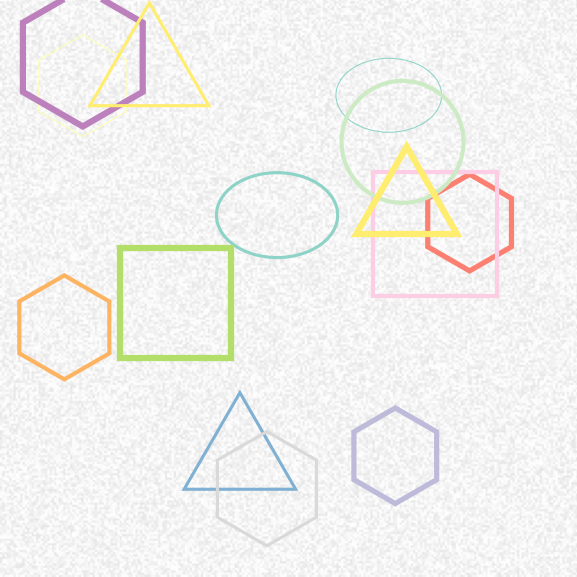[{"shape": "oval", "thickness": 0.5, "radius": 0.46, "center": [0.673, 0.834]}, {"shape": "oval", "thickness": 1.5, "radius": 0.52, "center": [0.48, 0.627]}, {"shape": "hexagon", "thickness": 0.5, "radius": 0.44, "center": [0.143, 0.851]}, {"shape": "hexagon", "thickness": 2.5, "radius": 0.41, "center": [0.684, 0.21]}, {"shape": "hexagon", "thickness": 2.5, "radius": 0.42, "center": [0.813, 0.614]}, {"shape": "triangle", "thickness": 1.5, "radius": 0.56, "center": [0.415, 0.208]}, {"shape": "hexagon", "thickness": 2, "radius": 0.45, "center": [0.111, 0.432]}, {"shape": "square", "thickness": 3, "radius": 0.48, "center": [0.304, 0.475]}, {"shape": "square", "thickness": 2, "radius": 0.54, "center": [0.754, 0.595]}, {"shape": "hexagon", "thickness": 1.5, "radius": 0.49, "center": [0.462, 0.153]}, {"shape": "hexagon", "thickness": 3, "radius": 0.6, "center": [0.143, 0.9]}, {"shape": "circle", "thickness": 2, "radius": 0.53, "center": [0.697, 0.753]}, {"shape": "triangle", "thickness": 3, "radius": 0.5, "center": [0.704, 0.644]}, {"shape": "triangle", "thickness": 1.5, "radius": 0.59, "center": [0.259, 0.876]}]